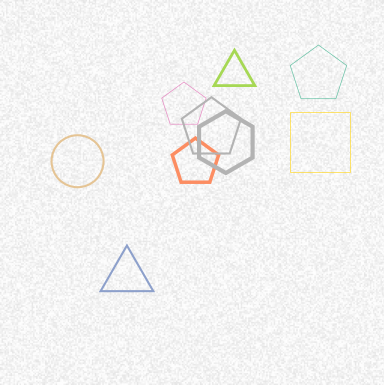[{"shape": "pentagon", "thickness": 0.5, "radius": 0.39, "center": [0.827, 0.806]}, {"shape": "pentagon", "thickness": 2.5, "radius": 0.32, "center": [0.508, 0.578]}, {"shape": "triangle", "thickness": 1.5, "radius": 0.4, "center": [0.33, 0.283]}, {"shape": "pentagon", "thickness": 0.5, "radius": 0.3, "center": [0.478, 0.726]}, {"shape": "triangle", "thickness": 2, "radius": 0.31, "center": [0.609, 0.808]}, {"shape": "square", "thickness": 0.5, "radius": 0.39, "center": [0.831, 0.631]}, {"shape": "circle", "thickness": 1.5, "radius": 0.34, "center": [0.201, 0.581]}, {"shape": "pentagon", "thickness": 1.5, "radius": 0.4, "center": [0.549, 0.667]}, {"shape": "hexagon", "thickness": 3, "radius": 0.4, "center": [0.587, 0.631]}]